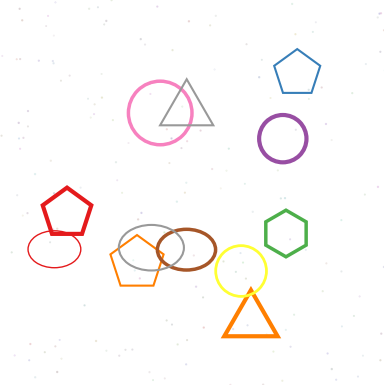[{"shape": "oval", "thickness": 1, "radius": 0.34, "center": [0.141, 0.353]}, {"shape": "pentagon", "thickness": 3, "radius": 0.33, "center": [0.174, 0.446]}, {"shape": "pentagon", "thickness": 1.5, "radius": 0.31, "center": [0.772, 0.81]}, {"shape": "hexagon", "thickness": 2.5, "radius": 0.3, "center": [0.743, 0.394]}, {"shape": "circle", "thickness": 3, "radius": 0.31, "center": [0.735, 0.64]}, {"shape": "pentagon", "thickness": 1.5, "radius": 0.36, "center": [0.356, 0.317]}, {"shape": "triangle", "thickness": 3, "radius": 0.4, "center": [0.652, 0.167]}, {"shape": "circle", "thickness": 2, "radius": 0.33, "center": [0.626, 0.296]}, {"shape": "oval", "thickness": 2.5, "radius": 0.38, "center": [0.484, 0.352]}, {"shape": "circle", "thickness": 2.5, "radius": 0.41, "center": [0.416, 0.707]}, {"shape": "oval", "thickness": 1.5, "radius": 0.42, "center": [0.393, 0.357]}, {"shape": "triangle", "thickness": 1.5, "radius": 0.4, "center": [0.485, 0.714]}]